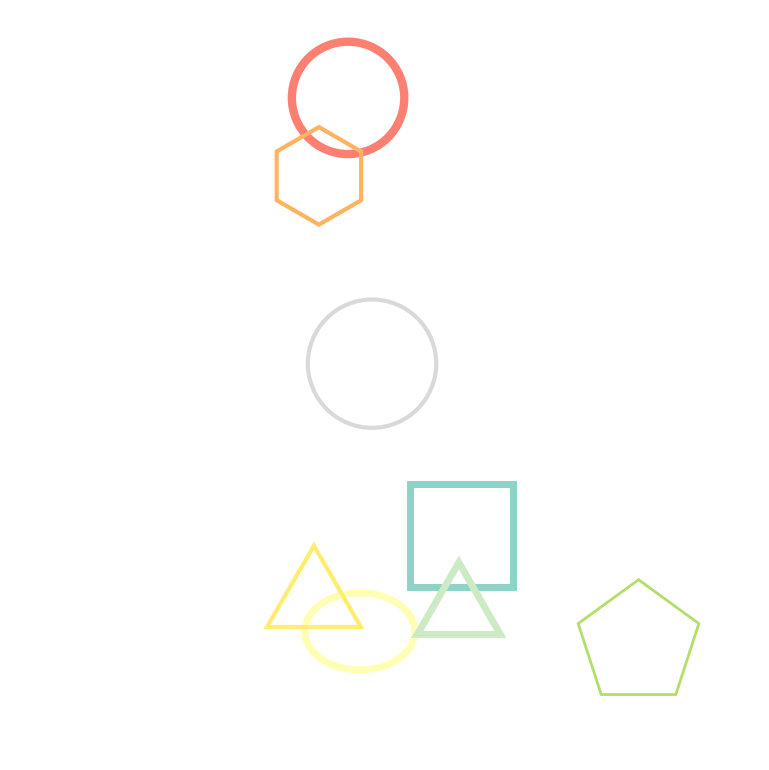[{"shape": "square", "thickness": 2.5, "radius": 0.34, "center": [0.599, 0.305]}, {"shape": "oval", "thickness": 2.5, "radius": 0.36, "center": [0.467, 0.18]}, {"shape": "circle", "thickness": 3, "radius": 0.36, "center": [0.452, 0.873]}, {"shape": "hexagon", "thickness": 1.5, "radius": 0.32, "center": [0.414, 0.772]}, {"shape": "pentagon", "thickness": 1, "radius": 0.41, "center": [0.829, 0.165]}, {"shape": "circle", "thickness": 1.5, "radius": 0.42, "center": [0.483, 0.528]}, {"shape": "triangle", "thickness": 2.5, "radius": 0.31, "center": [0.596, 0.207]}, {"shape": "triangle", "thickness": 1.5, "radius": 0.35, "center": [0.408, 0.221]}]